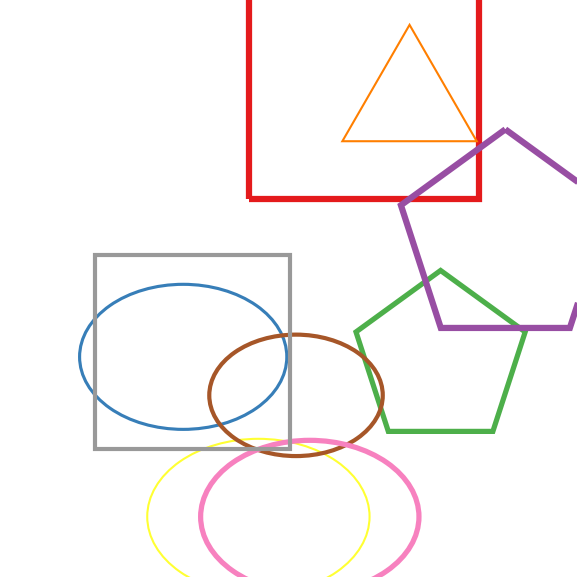[{"shape": "square", "thickness": 3, "radius": 1.0, "center": [0.631, 0.855]}, {"shape": "oval", "thickness": 1.5, "radius": 0.9, "center": [0.317, 0.381]}, {"shape": "pentagon", "thickness": 2.5, "radius": 0.77, "center": [0.763, 0.377]}, {"shape": "pentagon", "thickness": 3, "radius": 0.95, "center": [0.875, 0.585]}, {"shape": "triangle", "thickness": 1, "radius": 0.67, "center": [0.709, 0.822]}, {"shape": "oval", "thickness": 1, "radius": 0.96, "center": [0.447, 0.105]}, {"shape": "oval", "thickness": 2, "radius": 0.75, "center": [0.513, 0.315]}, {"shape": "oval", "thickness": 2.5, "radius": 0.95, "center": [0.536, 0.104]}, {"shape": "square", "thickness": 2, "radius": 0.84, "center": [0.334, 0.39]}]